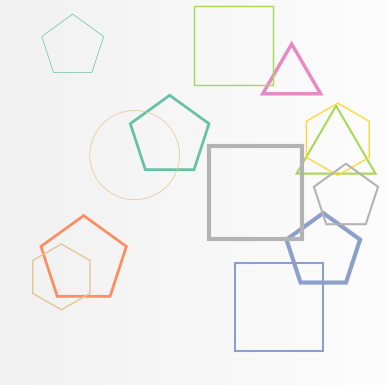[{"shape": "pentagon", "thickness": 0.5, "radius": 0.42, "center": [0.188, 0.879]}, {"shape": "pentagon", "thickness": 2, "radius": 0.53, "center": [0.438, 0.646]}, {"shape": "pentagon", "thickness": 2, "radius": 0.58, "center": [0.216, 0.324]}, {"shape": "square", "thickness": 1.5, "radius": 0.57, "center": [0.72, 0.202]}, {"shape": "pentagon", "thickness": 3, "radius": 0.5, "center": [0.834, 0.347]}, {"shape": "triangle", "thickness": 2.5, "radius": 0.43, "center": [0.753, 0.8]}, {"shape": "triangle", "thickness": 1.5, "radius": 0.59, "center": [0.867, 0.608]}, {"shape": "square", "thickness": 1, "radius": 0.51, "center": [0.602, 0.882]}, {"shape": "hexagon", "thickness": 1, "radius": 0.47, "center": [0.872, 0.638]}, {"shape": "hexagon", "thickness": 1, "radius": 0.43, "center": [0.158, 0.281]}, {"shape": "circle", "thickness": 0.5, "radius": 0.58, "center": [0.348, 0.597]}, {"shape": "square", "thickness": 3, "radius": 0.6, "center": [0.66, 0.5]}, {"shape": "pentagon", "thickness": 1.5, "radius": 0.43, "center": [0.893, 0.488]}]